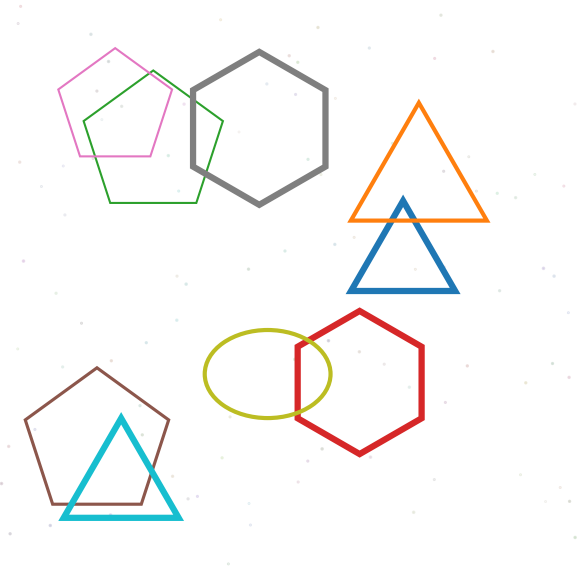[{"shape": "triangle", "thickness": 3, "radius": 0.52, "center": [0.698, 0.547]}, {"shape": "triangle", "thickness": 2, "radius": 0.68, "center": [0.725, 0.685]}, {"shape": "pentagon", "thickness": 1, "radius": 0.63, "center": [0.265, 0.75]}, {"shape": "hexagon", "thickness": 3, "radius": 0.62, "center": [0.623, 0.337]}, {"shape": "pentagon", "thickness": 1.5, "radius": 0.65, "center": [0.168, 0.232]}, {"shape": "pentagon", "thickness": 1, "radius": 0.52, "center": [0.199, 0.812]}, {"shape": "hexagon", "thickness": 3, "radius": 0.66, "center": [0.449, 0.777]}, {"shape": "oval", "thickness": 2, "radius": 0.54, "center": [0.463, 0.351]}, {"shape": "triangle", "thickness": 3, "radius": 0.57, "center": [0.21, 0.16]}]